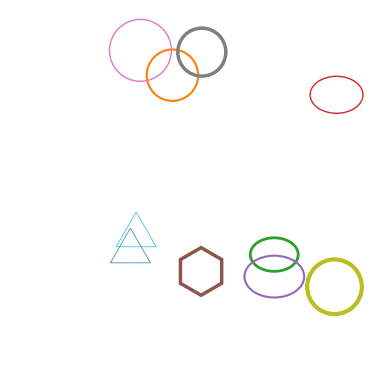[{"shape": "triangle", "thickness": 0.5, "radius": 0.3, "center": [0.339, 0.347]}, {"shape": "circle", "thickness": 1.5, "radius": 0.33, "center": [0.448, 0.805]}, {"shape": "oval", "thickness": 2, "radius": 0.31, "center": [0.712, 0.339]}, {"shape": "oval", "thickness": 1, "radius": 0.34, "center": [0.874, 0.754]}, {"shape": "oval", "thickness": 1.5, "radius": 0.39, "center": [0.713, 0.282]}, {"shape": "hexagon", "thickness": 2.5, "radius": 0.31, "center": [0.522, 0.295]}, {"shape": "circle", "thickness": 1, "radius": 0.4, "center": [0.365, 0.869]}, {"shape": "circle", "thickness": 2.5, "radius": 0.31, "center": [0.524, 0.865]}, {"shape": "circle", "thickness": 3, "radius": 0.35, "center": [0.869, 0.255]}, {"shape": "triangle", "thickness": 0.5, "radius": 0.3, "center": [0.354, 0.389]}]